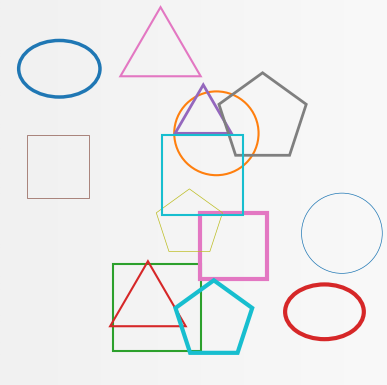[{"shape": "circle", "thickness": 0.5, "radius": 0.52, "center": [0.882, 0.394]}, {"shape": "oval", "thickness": 2.5, "radius": 0.52, "center": [0.153, 0.821]}, {"shape": "circle", "thickness": 1.5, "radius": 0.54, "center": [0.558, 0.654]}, {"shape": "square", "thickness": 1.5, "radius": 0.56, "center": [0.405, 0.201]}, {"shape": "oval", "thickness": 3, "radius": 0.51, "center": [0.837, 0.19]}, {"shape": "triangle", "thickness": 1.5, "radius": 0.56, "center": [0.382, 0.209]}, {"shape": "triangle", "thickness": 2, "radius": 0.42, "center": [0.525, 0.696]}, {"shape": "square", "thickness": 0.5, "radius": 0.41, "center": [0.149, 0.567]}, {"shape": "square", "thickness": 3, "radius": 0.43, "center": [0.603, 0.361]}, {"shape": "triangle", "thickness": 1.5, "radius": 0.6, "center": [0.414, 0.862]}, {"shape": "pentagon", "thickness": 2, "radius": 0.59, "center": [0.678, 0.692]}, {"shape": "pentagon", "thickness": 0.5, "radius": 0.45, "center": [0.489, 0.419]}, {"shape": "square", "thickness": 1.5, "radius": 0.52, "center": [0.522, 0.545]}, {"shape": "pentagon", "thickness": 3, "radius": 0.52, "center": [0.552, 0.168]}]